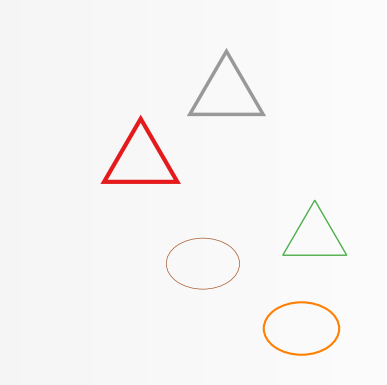[{"shape": "triangle", "thickness": 3, "radius": 0.55, "center": [0.363, 0.582]}, {"shape": "triangle", "thickness": 1, "radius": 0.48, "center": [0.812, 0.385]}, {"shape": "oval", "thickness": 1.5, "radius": 0.49, "center": [0.778, 0.147]}, {"shape": "oval", "thickness": 0.5, "radius": 0.47, "center": [0.524, 0.315]}, {"shape": "triangle", "thickness": 2.5, "radius": 0.55, "center": [0.584, 0.758]}]